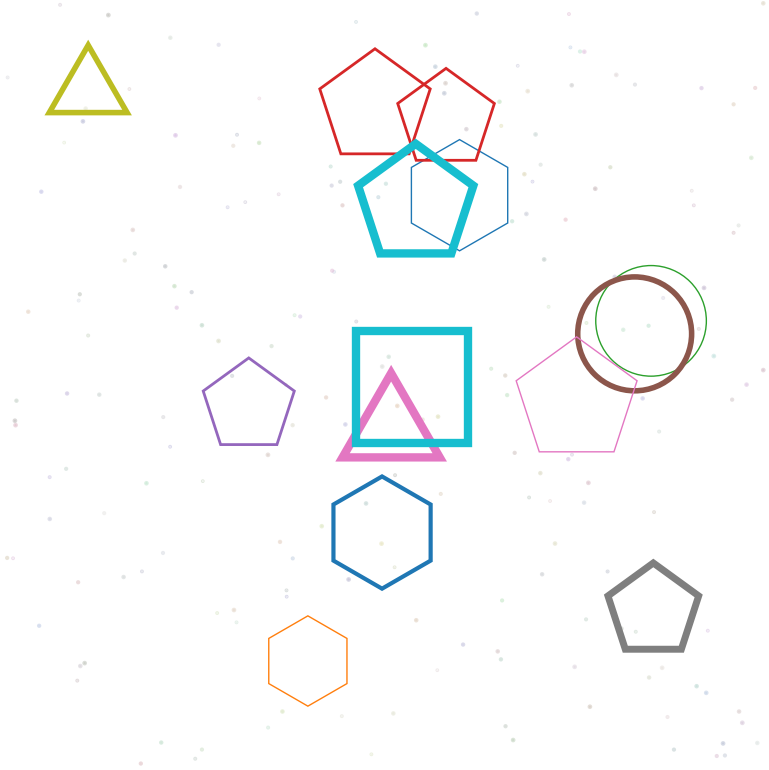[{"shape": "hexagon", "thickness": 0.5, "radius": 0.36, "center": [0.597, 0.746]}, {"shape": "hexagon", "thickness": 1.5, "radius": 0.36, "center": [0.496, 0.308]}, {"shape": "hexagon", "thickness": 0.5, "radius": 0.29, "center": [0.4, 0.142]}, {"shape": "circle", "thickness": 0.5, "radius": 0.36, "center": [0.846, 0.583]}, {"shape": "pentagon", "thickness": 1, "radius": 0.33, "center": [0.579, 0.845]}, {"shape": "pentagon", "thickness": 1, "radius": 0.38, "center": [0.487, 0.861]}, {"shape": "pentagon", "thickness": 1, "radius": 0.31, "center": [0.323, 0.473]}, {"shape": "circle", "thickness": 2, "radius": 0.37, "center": [0.824, 0.566]}, {"shape": "pentagon", "thickness": 0.5, "radius": 0.41, "center": [0.749, 0.48]}, {"shape": "triangle", "thickness": 3, "radius": 0.36, "center": [0.508, 0.442]}, {"shape": "pentagon", "thickness": 2.5, "radius": 0.31, "center": [0.848, 0.207]}, {"shape": "triangle", "thickness": 2, "radius": 0.29, "center": [0.115, 0.883]}, {"shape": "square", "thickness": 3, "radius": 0.37, "center": [0.535, 0.498]}, {"shape": "pentagon", "thickness": 3, "radius": 0.39, "center": [0.54, 0.735]}]